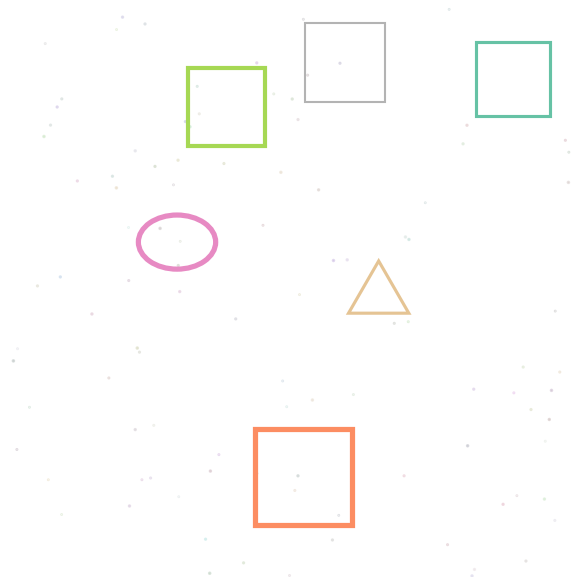[{"shape": "square", "thickness": 1.5, "radius": 0.32, "center": [0.888, 0.862]}, {"shape": "square", "thickness": 2.5, "radius": 0.42, "center": [0.526, 0.173]}, {"shape": "oval", "thickness": 2.5, "radius": 0.33, "center": [0.307, 0.58]}, {"shape": "square", "thickness": 2, "radius": 0.33, "center": [0.393, 0.814]}, {"shape": "triangle", "thickness": 1.5, "radius": 0.3, "center": [0.656, 0.487]}, {"shape": "square", "thickness": 1, "radius": 0.35, "center": [0.597, 0.891]}]